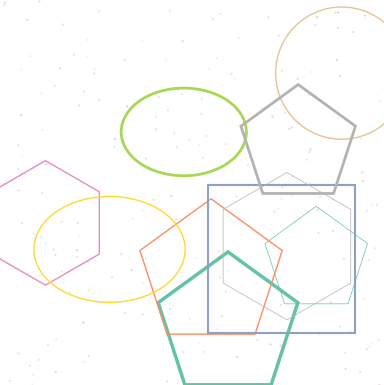[{"shape": "pentagon", "thickness": 0.5, "radius": 0.7, "center": [0.821, 0.324]}, {"shape": "pentagon", "thickness": 2.5, "radius": 0.95, "center": [0.592, 0.155]}, {"shape": "pentagon", "thickness": 1, "radius": 0.97, "center": [0.548, 0.289]}, {"shape": "square", "thickness": 1.5, "radius": 0.96, "center": [0.731, 0.327]}, {"shape": "hexagon", "thickness": 1, "radius": 0.81, "center": [0.118, 0.421]}, {"shape": "oval", "thickness": 2, "radius": 0.81, "center": [0.477, 0.657]}, {"shape": "oval", "thickness": 1, "radius": 0.98, "center": [0.284, 0.352]}, {"shape": "circle", "thickness": 1, "radius": 0.86, "center": [0.888, 0.81]}, {"shape": "hexagon", "thickness": 0.5, "radius": 0.96, "center": [0.745, 0.361]}, {"shape": "pentagon", "thickness": 2, "radius": 0.78, "center": [0.775, 0.624]}]